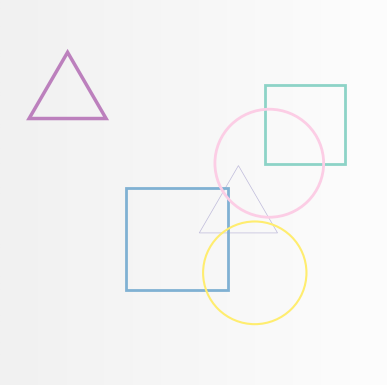[{"shape": "square", "thickness": 2, "radius": 0.51, "center": [0.787, 0.676]}, {"shape": "triangle", "thickness": 0.5, "radius": 0.58, "center": [0.615, 0.453]}, {"shape": "square", "thickness": 2, "radius": 0.66, "center": [0.457, 0.379]}, {"shape": "circle", "thickness": 2, "radius": 0.7, "center": [0.695, 0.576]}, {"shape": "triangle", "thickness": 2.5, "radius": 0.57, "center": [0.174, 0.749]}, {"shape": "circle", "thickness": 1.5, "radius": 0.67, "center": [0.657, 0.291]}]